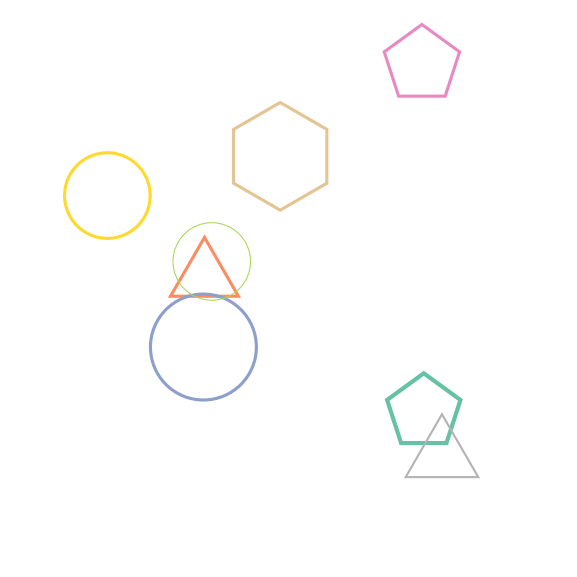[{"shape": "pentagon", "thickness": 2, "radius": 0.33, "center": [0.734, 0.286]}, {"shape": "triangle", "thickness": 1.5, "radius": 0.34, "center": [0.354, 0.52]}, {"shape": "circle", "thickness": 1.5, "radius": 0.46, "center": [0.352, 0.398]}, {"shape": "pentagon", "thickness": 1.5, "radius": 0.34, "center": [0.731, 0.888]}, {"shape": "circle", "thickness": 0.5, "radius": 0.34, "center": [0.367, 0.546]}, {"shape": "circle", "thickness": 1.5, "radius": 0.37, "center": [0.186, 0.661]}, {"shape": "hexagon", "thickness": 1.5, "radius": 0.47, "center": [0.485, 0.728]}, {"shape": "triangle", "thickness": 1, "radius": 0.36, "center": [0.765, 0.209]}]